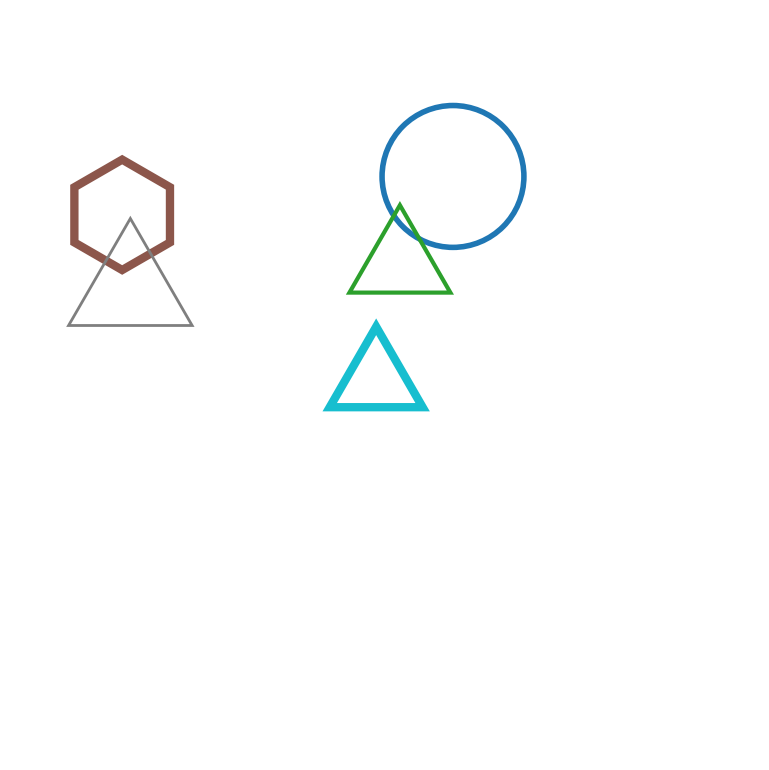[{"shape": "circle", "thickness": 2, "radius": 0.46, "center": [0.588, 0.771]}, {"shape": "triangle", "thickness": 1.5, "radius": 0.38, "center": [0.519, 0.658]}, {"shape": "hexagon", "thickness": 3, "radius": 0.36, "center": [0.159, 0.721]}, {"shape": "triangle", "thickness": 1, "radius": 0.46, "center": [0.169, 0.624]}, {"shape": "triangle", "thickness": 3, "radius": 0.35, "center": [0.489, 0.506]}]